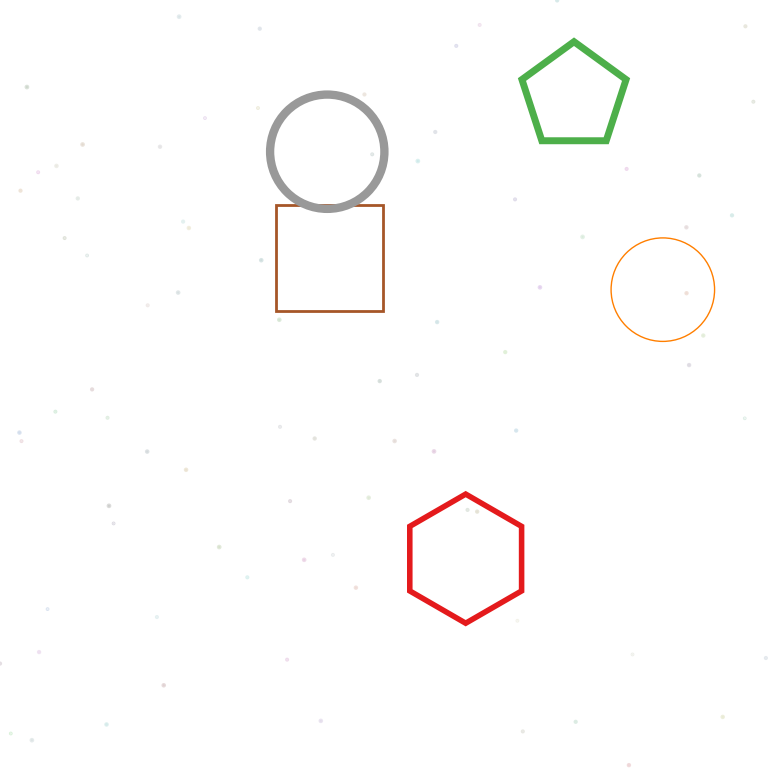[{"shape": "hexagon", "thickness": 2, "radius": 0.42, "center": [0.605, 0.274]}, {"shape": "pentagon", "thickness": 2.5, "radius": 0.36, "center": [0.745, 0.875]}, {"shape": "circle", "thickness": 0.5, "radius": 0.34, "center": [0.861, 0.624]}, {"shape": "square", "thickness": 1, "radius": 0.34, "center": [0.428, 0.665]}, {"shape": "circle", "thickness": 3, "radius": 0.37, "center": [0.425, 0.803]}]